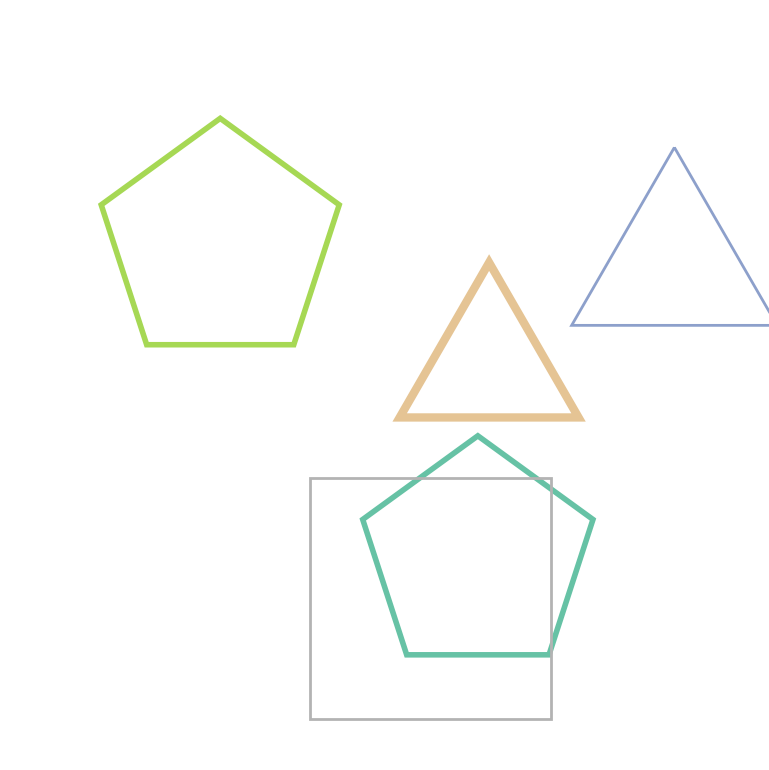[{"shape": "pentagon", "thickness": 2, "radius": 0.79, "center": [0.621, 0.277]}, {"shape": "triangle", "thickness": 1, "radius": 0.77, "center": [0.876, 0.654]}, {"shape": "pentagon", "thickness": 2, "radius": 0.81, "center": [0.286, 0.684]}, {"shape": "triangle", "thickness": 3, "radius": 0.67, "center": [0.635, 0.525]}, {"shape": "square", "thickness": 1, "radius": 0.78, "center": [0.559, 0.222]}]